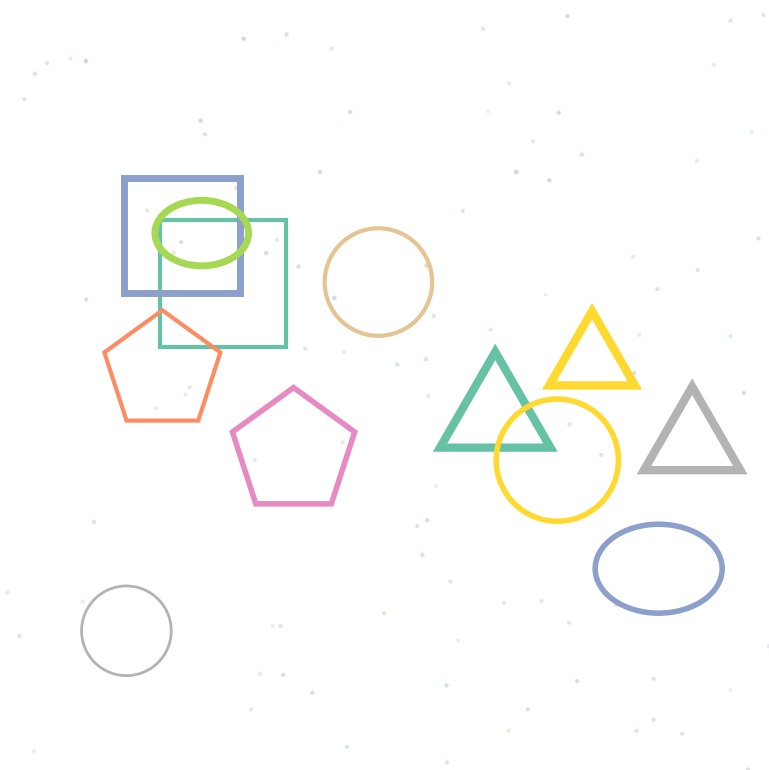[{"shape": "triangle", "thickness": 3, "radius": 0.41, "center": [0.643, 0.46]}, {"shape": "square", "thickness": 1.5, "radius": 0.41, "center": [0.29, 0.632]}, {"shape": "pentagon", "thickness": 1.5, "radius": 0.4, "center": [0.211, 0.518]}, {"shape": "square", "thickness": 2.5, "radius": 0.37, "center": [0.237, 0.694]}, {"shape": "oval", "thickness": 2, "radius": 0.41, "center": [0.855, 0.261]}, {"shape": "pentagon", "thickness": 2, "radius": 0.42, "center": [0.381, 0.413]}, {"shape": "oval", "thickness": 2.5, "radius": 0.3, "center": [0.262, 0.697]}, {"shape": "triangle", "thickness": 3, "radius": 0.32, "center": [0.769, 0.532]}, {"shape": "circle", "thickness": 2, "radius": 0.4, "center": [0.724, 0.402]}, {"shape": "circle", "thickness": 1.5, "radius": 0.35, "center": [0.491, 0.634]}, {"shape": "circle", "thickness": 1, "radius": 0.29, "center": [0.164, 0.181]}, {"shape": "triangle", "thickness": 3, "radius": 0.36, "center": [0.899, 0.426]}]